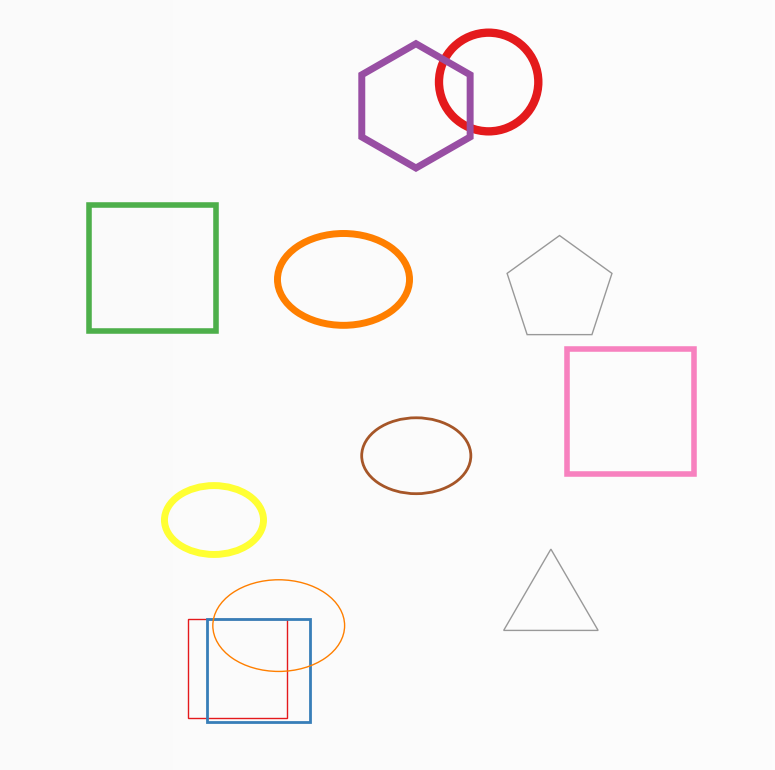[{"shape": "square", "thickness": 0.5, "radius": 0.32, "center": [0.307, 0.132]}, {"shape": "circle", "thickness": 3, "radius": 0.32, "center": [0.631, 0.893]}, {"shape": "square", "thickness": 1, "radius": 0.33, "center": [0.333, 0.129]}, {"shape": "square", "thickness": 2, "radius": 0.41, "center": [0.197, 0.652]}, {"shape": "hexagon", "thickness": 2.5, "radius": 0.4, "center": [0.537, 0.863]}, {"shape": "oval", "thickness": 2.5, "radius": 0.43, "center": [0.443, 0.637]}, {"shape": "oval", "thickness": 0.5, "radius": 0.43, "center": [0.36, 0.188]}, {"shape": "oval", "thickness": 2.5, "radius": 0.32, "center": [0.276, 0.325]}, {"shape": "oval", "thickness": 1, "radius": 0.35, "center": [0.537, 0.408]}, {"shape": "square", "thickness": 2, "radius": 0.41, "center": [0.814, 0.466]}, {"shape": "pentagon", "thickness": 0.5, "radius": 0.36, "center": [0.722, 0.623]}, {"shape": "triangle", "thickness": 0.5, "radius": 0.35, "center": [0.711, 0.216]}]